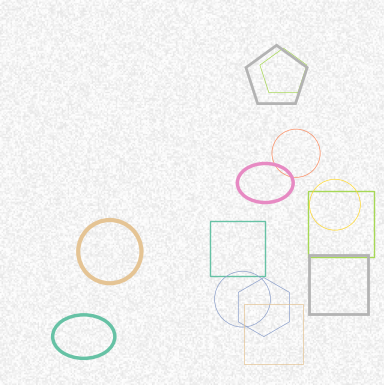[{"shape": "square", "thickness": 1, "radius": 0.35, "center": [0.617, 0.354]}, {"shape": "oval", "thickness": 2.5, "radius": 0.4, "center": [0.218, 0.126]}, {"shape": "circle", "thickness": 0.5, "radius": 0.31, "center": [0.769, 0.602]}, {"shape": "circle", "thickness": 0.5, "radius": 0.36, "center": [0.63, 0.223]}, {"shape": "hexagon", "thickness": 0.5, "radius": 0.38, "center": [0.685, 0.202]}, {"shape": "oval", "thickness": 2.5, "radius": 0.36, "center": [0.689, 0.525]}, {"shape": "pentagon", "thickness": 0.5, "radius": 0.32, "center": [0.736, 0.811]}, {"shape": "square", "thickness": 1, "radius": 0.43, "center": [0.885, 0.417]}, {"shape": "circle", "thickness": 0.5, "radius": 0.33, "center": [0.87, 0.468]}, {"shape": "circle", "thickness": 3, "radius": 0.41, "center": [0.285, 0.346]}, {"shape": "square", "thickness": 0.5, "radius": 0.39, "center": [0.711, 0.133]}, {"shape": "square", "thickness": 2, "radius": 0.38, "center": [0.879, 0.261]}, {"shape": "pentagon", "thickness": 2, "radius": 0.42, "center": [0.718, 0.799]}]